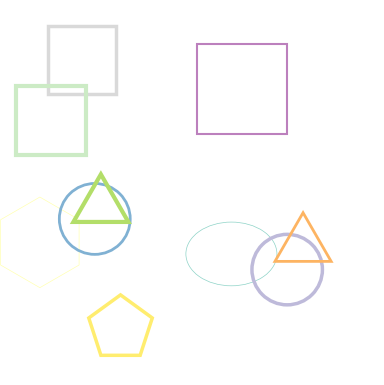[{"shape": "oval", "thickness": 0.5, "radius": 0.59, "center": [0.601, 0.34]}, {"shape": "hexagon", "thickness": 0.5, "radius": 0.59, "center": [0.104, 0.37]}, {"shape": "circle", "thickness": 2.5, "radius": 0.46, "center": [0.746, 0.3]}, {"shape": "circle", "thickness": 2, "radius": 0.46, "center": [0.246, 0.431]}, {"shape": "triangle", "thickness": 2, "radius": 0.42, "center": [0.787, 0.363]}, {"shape": "triangle", "thickness": 3, "radius": 0.41, "center": [0.262, 0.465]}, {"shape": "square", "thickness": 2.5, "radius": 0.44, "center": [0.214, 0.844]}, {"shape": "square", "thickness": 1.5, "radius": 0.59, "center": [0.629, 0.768]}, {"shape": "square", "thickness": 3, "radius": 0.45, "center": [0.133, 0.687]}, {"shape": "pentagon", "thickness": 2.5, "radius": 0.43, "center": [0.313, 0.147]}]